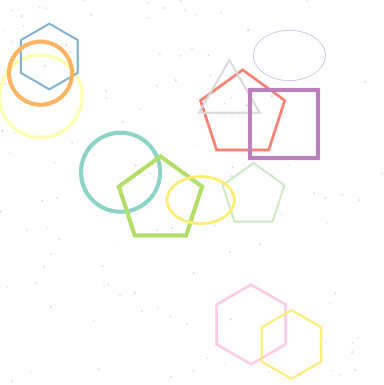[{"shape": "circle", "thickness": 3, "radius": 0.51, "center": [0.313, 0.553]}, {"shape": "circle", "thickness": 2.5, "radius": 0.54, "center": [0.106, 0.75]}, {"shape": "oval", "thickness": 0.5, "radius": 0.47, "center": [0.752, 0.856]}, {"shape": "pentagon", "thickness": 2, "radius": 0.58, "center": [0.63, 0.704]}, {"shape": "hexagon", "thickness": 1.5, "radius": 0.43, "center": [0.128, 0.853]}, {"shape": "circle", "thickness": 3, "radius": 0.41, "center": [0.105, 0.81]}, {"shape": "pentagon", "thickness": 3, "radius": 0.57, "center": [0.417, 0.48]}, {"shape": "hexagon", "thickness": 2, "radius": 0.52, "center": [0.652, 0.157]}, {"shape": "triangle", "thickness": 1.5, "radius": 0.46, "center": [0.596, 0.753]}, {"shape": "square", "thickness": 3, "radius": 0.44, "center": [0.738, 0.678]}, {"shape": "pentagon", "thickness": 1.5, "radius": 0.42, "center": [0.658, 0.493]}, {"shape": "hexagon", "thickness": 1.5, "radius": 0.45, "center": [0.757, 0.105]}, {"shape": "oval", "thickness": 2, "radius": 0.44, "center": [0.521, 0.48]}]